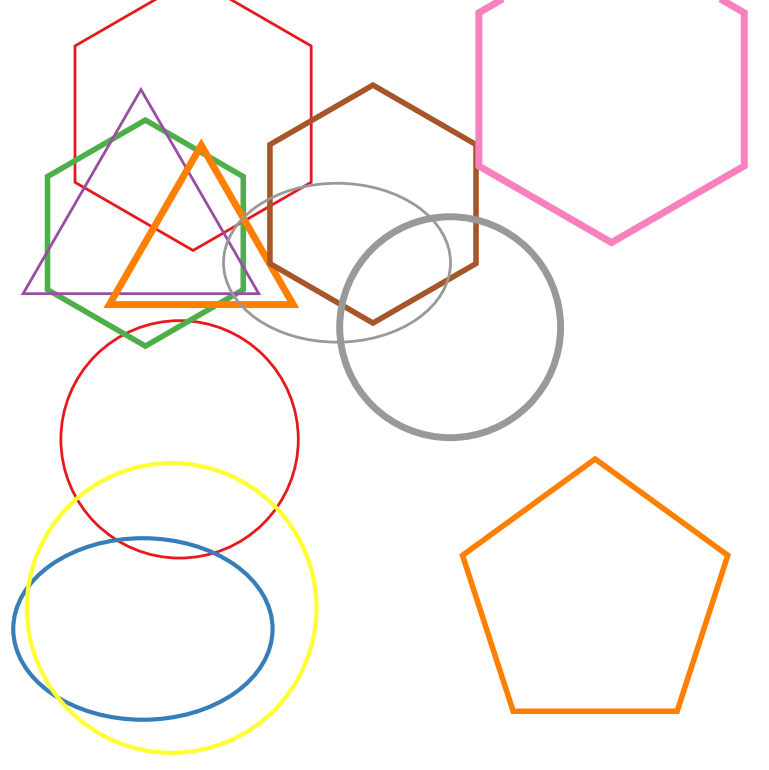[{"shape": "hexagon", "thickness": 1, "radius": 0.89, "center": [0.251, 0.852]}, {"shape": "circle", "thickness": 1, "radius": 0.77, "center": [0.233, 0.429]}, {"shape": "oval", "thickness": 1.5, "radius": 0.84, "center": [0.186, 0.183]}, {"shape": "hexagon", "thickness": 2, "radius": 0.73, "center": [0.189, 0.697]}, {"shape": "triangle", "thickness": 1, "radius": 0.88, "center": [0.183, 0.707]}, {"shape": "triangle", "thickness": 2.5, "radius": 0.69, "center": [0.261, 0.673]}, {"shape": "pentagon", "thickness": 2, "radius": 0.91, "center": [0.773, 0.223]}, {"shape": "circle", "thickness": 1.5, "radius": 0.94, "center": [0.223, 0.21]}, {"shape": "hexagon", "thickness": 2, "radius": 0.77, "center": [0.484, 0.735]}, {"shape": "hexagon", "thickness": 2.5, "radius": 0.99, "center": [0.794, 0.884]}, {"shape": "oval", "thickness": 1, "radius": 0.74, "center": [0.438, 0.659]}, {"shape": "circle", "thickness": 2.5, "radius": 0.72, "center": [0.585, 0.575]}]